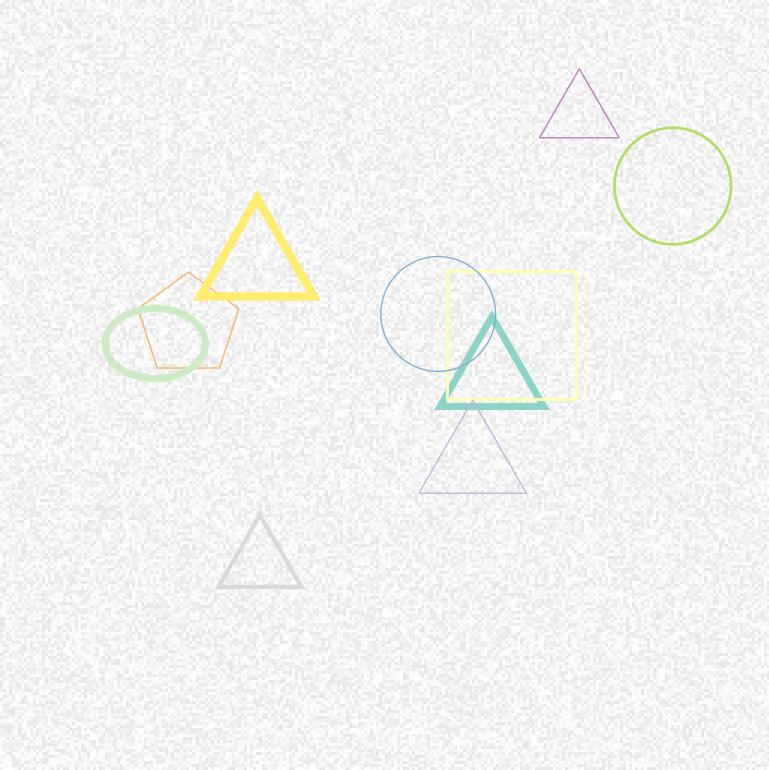[{"shape": "triangle", "thickness": 2.5, "radius": 0.39, "center": [0.639, 0.511]}, {"shape": "square", "thickness": 1, "radius": 0.42, "center": [0.665, 0.565]}, {"shape": "triangle", "thickness": 0.5, "radius": 0.4, "center": [0.614, 0.4]}, {"shape": "circle", "thickness": 0.5, "radius": 0.37, "center": [0.569, 0.592]}, {"shape": "pentagon", "thickness": 0.5, "radius": 0.34, "center": [0.245, 0.578]}, {"shape": "circle", "thickness": 1, "radius": 0.38, "center": [0.874, 0.758]}, {"shape": "triangle", "thickness": 1.5, "radius": 0.31, "center": [0.338, 0.269]}, {"shape": "triangle", "thickness": 0.5, "radius": 0.3, "center": [0.752, 0.851]}, {"shape": "oval", "thickness": 2.5, "radius": 0.33, "center": [0.202, 0.554]}, {"shape": "triangle", "thickness": 3, "radius": 0.43, "center": [0.334, 0.657]}]